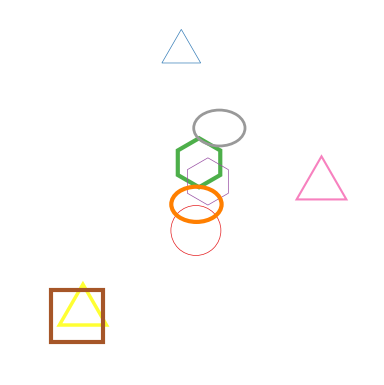[{"shape": "circle", "thickness": 0.5, "radius": 0.32, "center": [0.509, 0.401]}, {"shape": "triangle", "thickness": 0.5, "radius": 0.29, "center": [0.471, 0.866]}, {"shape": "hexagon", "thickness": 3, "radius": 0.32, "center": [0.517, 0.577]}, {"shape": "hexagon", "thickness": 0.5, "radius": 0.31, "center": [0.54, 0.529]}, {"shape": "oval", "thickness": 3, "radius": 0.33, "center": [0.51, 0.469]}, {"shape": "triangle", "thickness": 2.5, "radius": 0.35, "center": [0.215, 0.191]}, {"shape": "square", "thickness": 3, "radius": 0.34, "center": [0.2, 0.179]}, {"shape": "triangle", "thickness": 1.5, "radius": 0.37, "center": [0.835, 0.519]}, {"shape": "oval", "thickness": 2, "radius": 0.33, "center": [0.57, 0.667]}]